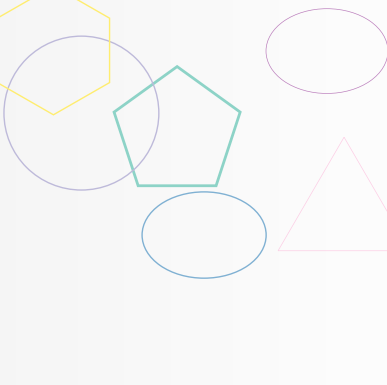[{"shape": "pentagon", "thickness": 2, "radius": 0.86, "center": [0.457, 0.656]}, {"shape": "circle", "thickness": 1, "radius": 1.0, "center": [0.21, 0.706]}, {"shape": "oval", "thickness": 1, "radius": 0.8, "center": [0.527, 0.39]}, {"shape": "triangle", "thickness": 0.5, "radius": 0.98, "center": [0.888, 0.447]}, {"shape": "oval", "thickness": 0.5, "radius": 0.79, "center": [0.844, 0.867]}, {"shape": "hexagon", "thickness": 1, "radius": 0.84, "center": [0.138, 0.869]}]